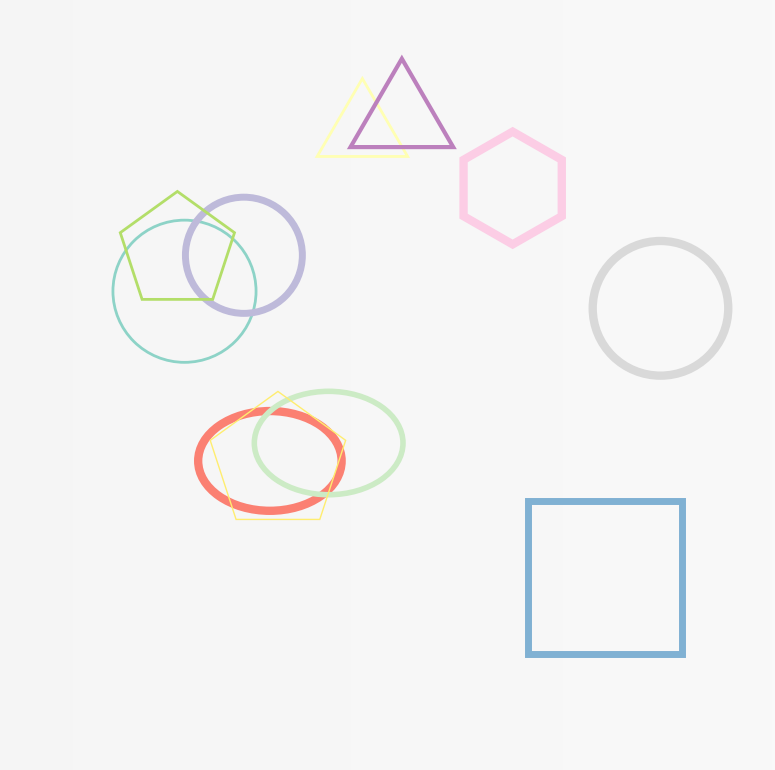[{"shape": "circle", "thickness": 1, "radius": 0.46, "center": [0.238, 0.622]}, {"shape": "triangle", "thickness": 1, "radius": 0.34, "center": [0.468, 0.831]}, {"shape": "circle", "thickness": 2.5, "radius": 0.38, "center": [0.315, 0.668]}, {"shape": "oval", "thickness": 3, "radius": 0.46, "center": [0.348, 0.401]}, {"shape": "square", "thickness": 2.5, "radius": 0.5, "center": [0.781, 0.25]}, {"shape": "pentagon", "thickness": 1, "radius": 0.39, "center": [0.229, 0.674]}, {"shape": "hexagon", "thickness": 3, "radius": 0.37, "center": [0.662, 0.756]}, {"shape": "circle", "thickness": 3, "radius": 0.44, "center": [0.852, 0.6]}, {"shape": "triangle", "thickness": 1.5, "radius": 0.38, "center": [0.519, 0.847]}, {"shape": "oval", "thickness": 2, "radius": 0.48, "center": [0.424, 0.425]}, {"shape": "pentagon", "thickness": 0.5, "radius": 0.46, "center": [0.359, 0.4]}]